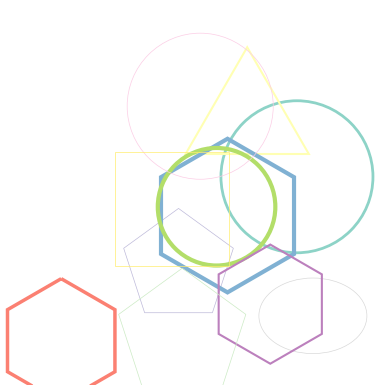[{"shape": "circle", "thickness": 2, "radius": 0.99, "center": [0.771, 0.541]}, {"shape": "triangle", "thickness": 1.5, "radius": 0.92, "center": [0.642, 0.692]}, {"shape": "pentagon", "thickness": 0.5, "radius": 0.75, "center": [0.464, 0.309]}, {"shape": "hexagon", "thickness": 2.5, "radius": 0.81, "center": [0.159, 0.115]}, {"shape": "hexagon", "thickness": 3, "radius": 1.0, "center": [0.591, 0.44]}, {"shape": "circle", "thickness": 3, "radius": 0.76, "center": [0.562, 0.463]}, {"shape": "circle", "thickness": 0.5, "radius": 0.95, "center": [0.52, 0.724]}, {"shape": "oval", "thickness": 0.5, "radius": 0.7, "center": [0.813, 0.18]}, {"shape": "hexagon", "thickness": 1.5, "radius": 0.77, "center": [0.702, 0.21]}, {"shape": "pentagon", "thickness": 0.5, "radius": 0.87, "center": [0.473, 0.13]}, {"shape": "square", "thickness": 0.5, "radius": 0.74, "center": [0.446, 0.456]}]